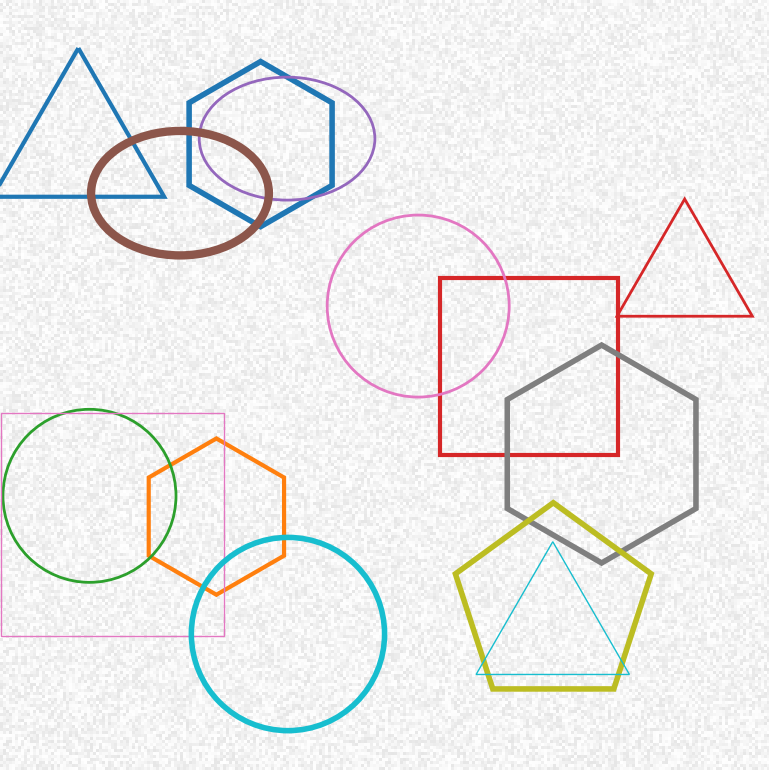[{"shape": "triangle", "thickness": 1.5, "radius": 0.64, "center": [0.102, 0.809]}, {"shape": "hexagon", "thickness": 2, "radius": 0.54, "center": [0.338, 0.813]}, {"shape": "hexagon", "thickness": 1.5, "radius": 0.51, "center": [0.281, 0.329]}, {"shape": "circle", "thickness": 1, "radius": 0.56, "center": [0.116, 0.356]}, {"shape": "triangle", "thickness": 1, "radius": 0.51, "center": [0.889, 0.64]}, {"shape": "square", "thickness": 1.5, "radius": 0.58, "center": [0.687, 0.524]}, {"shape": "oval", "thickness": 1, "radius": 0.57, "center": [0.373, 0.82]}, {"shape": "oval", "thickness": 3, "radius": 0.58, "center": [0.234, 0.749]}, {"shape": "circle", "thickness": 1, "radius": 0.59, "center": [0.543, 0.603]}, {"shape": "square", "thickness": 0.5, "radius": 0.72, "center": [0.147, 0.319]}, {"shape": "hexagon", "thickness": 2, "radius": 0.71, "center": [0.781, 0.41]}, {"shape": "pentagon", "thickness": 2, "radius": 0.67, "center": [0.719, 0.213]}, {"shape": "circle", "thickness": 2, "radius": 0.63, "center": [0.374, 0.177]}, {"shape": "triangle", "thickness": 0.5, "radius": 0.57, "center": [0.718, 0.182]}]